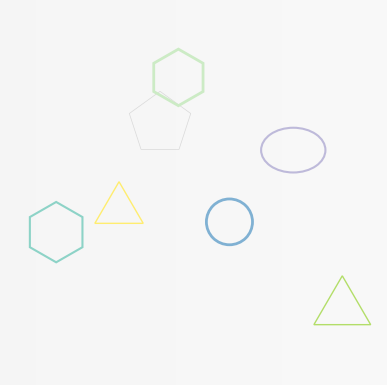[{"shape": "hexagon", "thickness": 1.5, "radius": 0.39, "center": [0.145, 0.397]}, {"shape": "oval", "thickness": 1.5, "radius": 0.41, "center": [0.757, 0.61]}, {"shape": "circle", "thickness": 2, "radius": 0.3, "center": [0.592, 0.424]}, {"shape": "triangle", "thickness": 1, "radius": 0.42, "center": [0.883, 0.199]}, {"shape": "pentagon", "thickness": 0.5, "radius": 0.42, "center": [0.413, 0.679]}, {"shape": "hexagon", "thickness": 2, "radius": 0.37, "center": [0.46, 0.799]}, {"shape": "triangle", "thickness": 1, "radius": 0.36, "center": [0.307, 0.456]}]